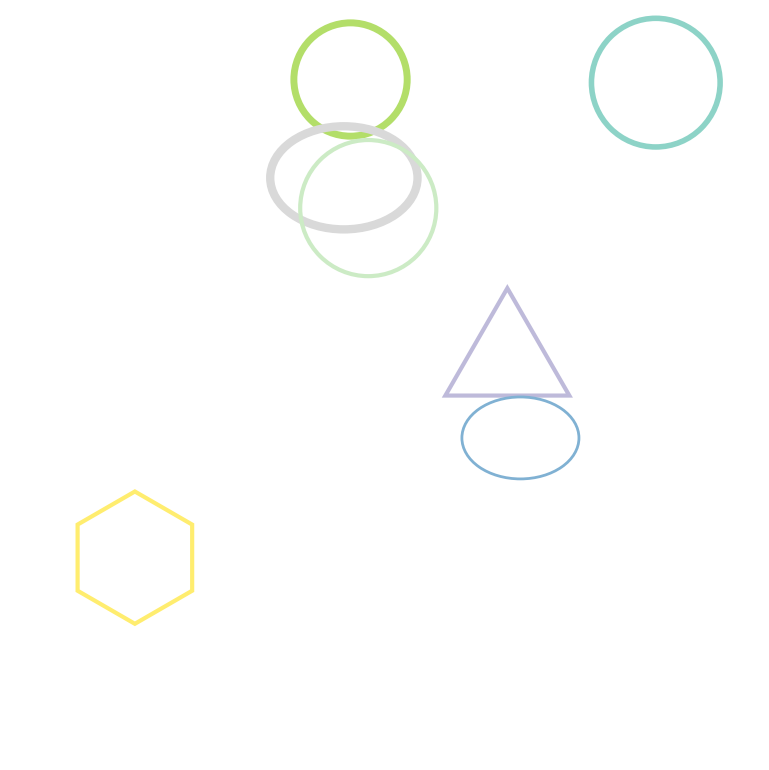[{"shape": "circle", "thickness": 2, "radius": 0.42, "center": [0.852, 0.893]}, {"shape": "triangle", "thickness": 1.5, "radius": 0.46, "center": [0.659, 0.533]}, {"shape": "oval", "thickness": 1, "radius": 0.38, "center": [0.676, 0.431]}, {"shape": "circle", "thickness": 2.5, "radius": 0.37, "center": [0.455, 0.897]}, {"shape": "oval", "thickness": 3, "radius": 0.48, "center": [0.447, 0.769]}, {"shape": "circle", "thickness": 1.5, "radius": 0.44, "center": [0.478, 0.73]}, {"shape": "hexagon", "thickness": 1.5, "radius": 0.43, "center": [0.175, 0.276]}]